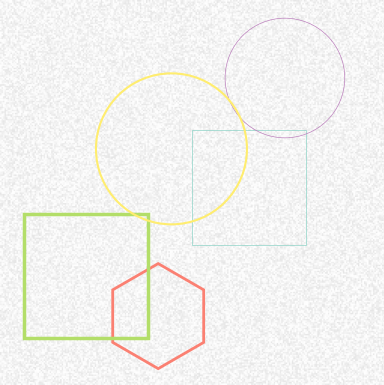[{"shape": "square", "thickness": 0.5, "radius": 0.74, "center": [0.647, 0.513]}, {"shape": "hexagon", "thickness": 2, "radius": 0.68, "center": [0.411, 0.179]}, {"shape": "square", "thickness": 2.5, "radius": 0.81, "center": [0.223, 0.283]}, {"shape": "circle", "thickness": 0.5, "radius": 0.78, "center": [0.74, 0.797]}, {"shape": "circle", "thickness": 1.5, "radius": 0.98, "center": [0.445, 0.613]}]